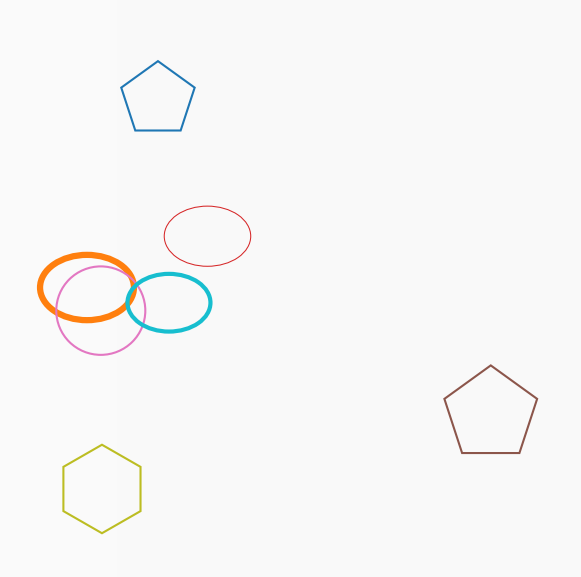[{"shape": "pentagon", "thickness": 1, "radius": 0.33, "center": [0.272, 0.827]}, {"shape": "oval", "thickness": 3, "radius": 0.4, "center": [0.15, 0.501]}, {"shape": "oval", "thickness": 0.5, "radius": 0.37, "center": [0.357, 0.59]}, {"shape": "pentagon", "thickness": 1, "radius": 0.42, "center": [0.844, 0.283]}, {"shape": "circle", "thickness": 1, "radius": 0.38, "center": [0.173, 0.461]}, {"shape": "hexagon", "thickness": 1, "radius": 0.38, "center": [0.175, 0.152]}, {"shape": "oval", "thickness": 2, "radius": 0.36, "center": [0.291, 0.475]}]